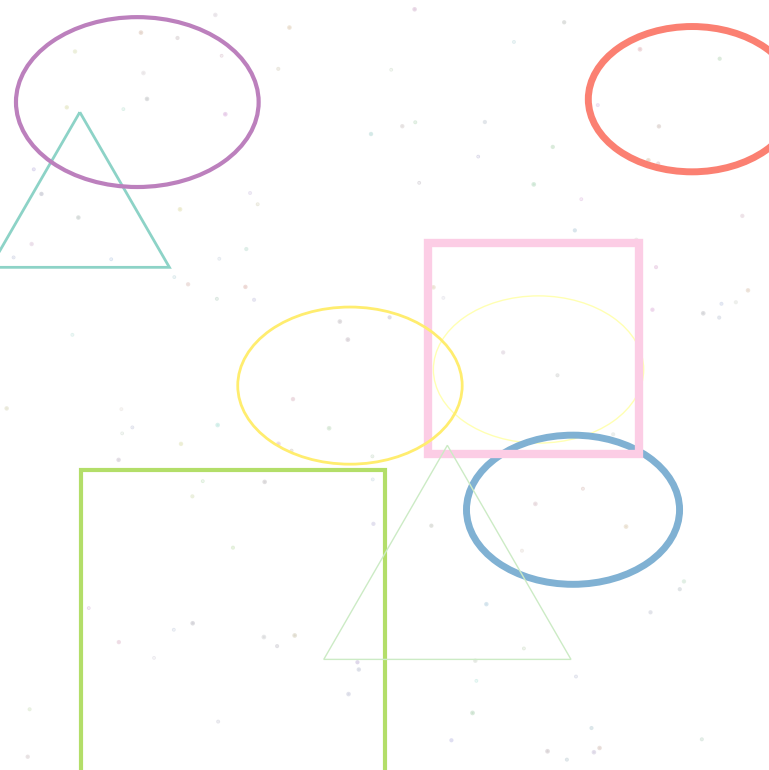[{"shape": "triangle", "thickness": 1, "radius": 0.67, "center": [0.104, 0.72]}, {"shape": "oval", "thickness": 0.5, "radius": 0.68, "center": [0.699, 0.52]}, {"shape": "oval", "thickness": 2.5, "radius": 0.67, "center": [0.899, 0.871]}, {"shape": "oval", "thickness": 2.5, "radius": 0.69, "center": [0.744, 0.338]}, {"shape": "square", "thickness": 1.5, "radius": 0.99, "center": [0.302, 0.192]}, {"shape": "square", "thickness": 3, "radius": 0.69, "center": [0.693, 0.547]}, {"shape": "oval", "thickness": 1.5, "radius": 0.79, "center": [0.178, 0.867]}, {"shape": "triangle", "thickness": 0.5, "radius": 0.93, "center": [0.581, 0.236]}, {"shape": "oval", "thickness": 1, "radius": 0.73, "center": [0.455, 0.499]}]